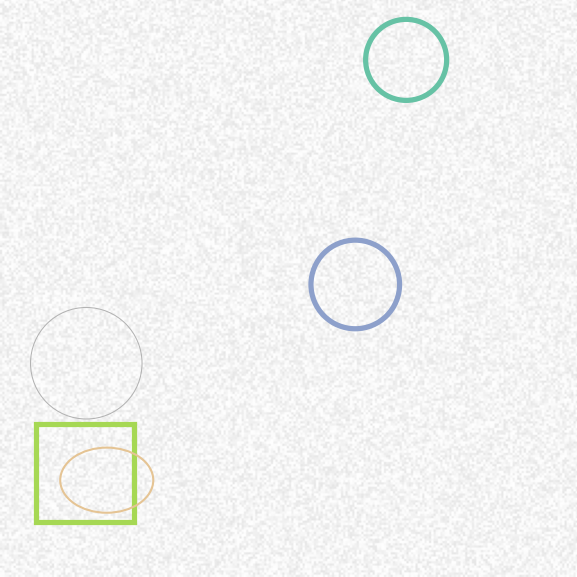[{"shape": "circle", "thickness": 2.5, "radius": 0.35, "center": [0.703, 0.895]}, {"shape": "circle", "thickness": 2.5, "radius": 0.38, "center": [0.615, 0.507]}, {"shape": "square", "thickness": 2.5, "radius": 0.42, "center": [0.147, 0.18]}, {"shape": "oval", "thickness": 1, "radius": 0.4, "center": [0.185, 0.168]}, {"shape": "circle", "thickness": 0.5, "radius": 0.48, "center": [0.149, 0.37]}]